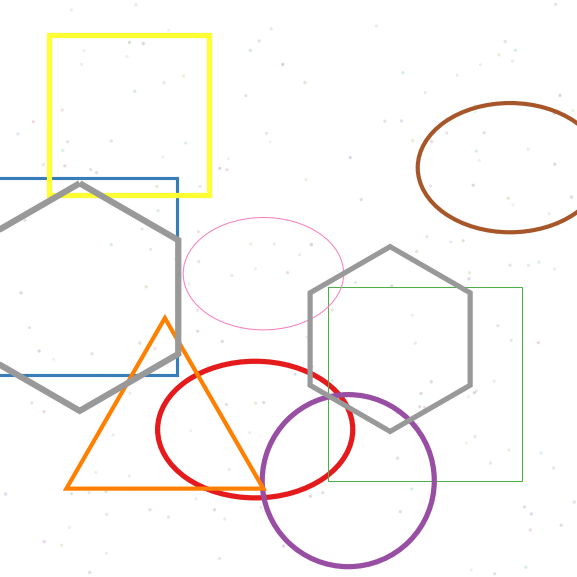[{"shape": "oval", "thickness": 2.5, "radius": 0.84, "center": [0.442, 0.255]}, {"shape": "square", "thickness": 1.5, "radius": 0.85, "center": [0.136, 0.52]}, {"shape": "square", "thickness": 0.5, "radius": 0.84, "center": [0.736, 0.334]}, {"shape": "circle", "thickness": 2.5, "radius": 0.74, "center": [0.603, 0.167]}, {"shape": "triangle", "thickness": 2, "radius": 0.98, "center": [0.285, 0.251]}, {"shape": "square", "thickness": 2.5, "radius": 0.69, "center": [0.224, 0.8]}, {"shape": "oval", "thickness": 2, "radius": 0.8, "center": [0.883, 0.709]}, {"shape": "oval", "thickness": 0.5, "radius": 0.69, "center": [0.456, 0.525]}, {"shape": "hexagon", "thickness": 2.5, "radius": 0.8, "center": [0.676, 0.412]}, {"shape": "hexagon", "thickness": 3, "radius": 0.99, "center": [0.138, 0.485]}]